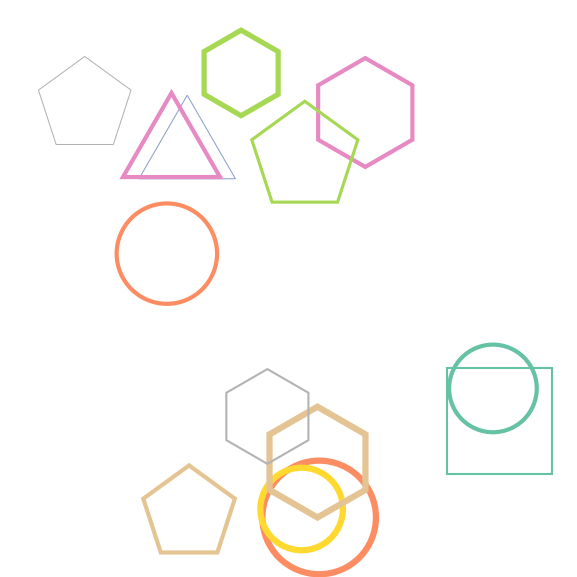[{"shape": "circle", "thickness": 2, "radius": 0.38, "center": [0.854, 0.327]}, {"shape": "square", "thickness": 1, "radius": 0.46, "center": [0.865, 0.27]}, {"shape": "circle", "thickness": 3, "radius": 0.49, "center": [0.553, 0.103]}, {"shape": "circle", "thickness": 2, "radius": 0.43, "center": [0.289, 0.56]}, {"shape": "triangle", "thickness": 0.5, "radius": 0.48, "center": [0.324, 0.738]}, {"shape": "hexagon", "thickness": 2, "radius": 0.47, "center": [0.632, 0.804]}, {"shape": "triangle", "thickness": 2, "radius": 0.49, "center": [0.297, 0.741]}, {"shape": "pentagon", "thickness": 1.5, "radius": 0.48, "center": [0.528, 0.727]}, {"shape": "hexagon", "thickness": 2.5, "radius": 0.37, "center": [0.418, 0.873]}, {"shape": "circle", "thickness": 3, "radius": 0.36, "center": [0.522, 0.118]}, {"shape": "hexagon", "thickness": 3, "radius": 0.48, "center": [0.55, 0.199]}, {"shape": "pentagon", "thickness": 2, "radius": 0.42, "center": [0.327, 0.11]}, {"shape": "hexagon", "thickness": 1, "radius": 0.41, "center": [0.463, 0.278]}, {"shape": "pentagon", "thickness": 0.5, "radius": 0.42, "center": [0.147, 0.817]}]